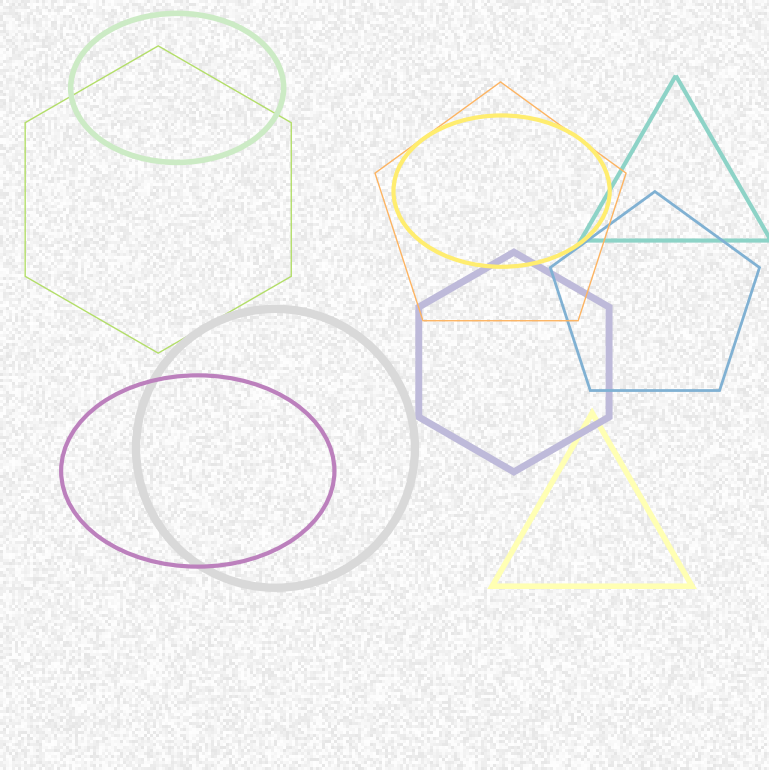[{"shape": "triangle", "thickness": 1.5, "radius": 0.71, "center": [0.878, 0.759]}, {"shape": "triangle", "thickness": 2, "radius": 0.75, "center": [0.769, 0.314]}, {"shape": "hexagon", "thickness": 2.5, "radius": 0.71, "center": [0.667, 0.53]}, {"shape": "pentagon", "thickness": 1, "radius": 0.71, "center": [0.851, 0.608]}, {"shape": "pentagon", "thickness": 0.5, "radius": 0.86, "center": [0.65, 0.722]}, {"shape": "hexagon", "thickness": 0.5, "radius": 1.0, "center": [0.205, 0.741]}, {"shape": "circle", "thickness": 3, "radius": 0.91, "center": [0.358, 0.418]}, {"shape": "oval", "thickness": 1.5, "radius": 0.89, "center": [0.257, 0.388]}, {"shape": "oval", "thickness": 2, "radius": 0.69, "center": [0.23, 0.886]}, {"shape": "oval", "thickness": 1.5, "radius": 0.7, "center": [0.651, 0.752]}]